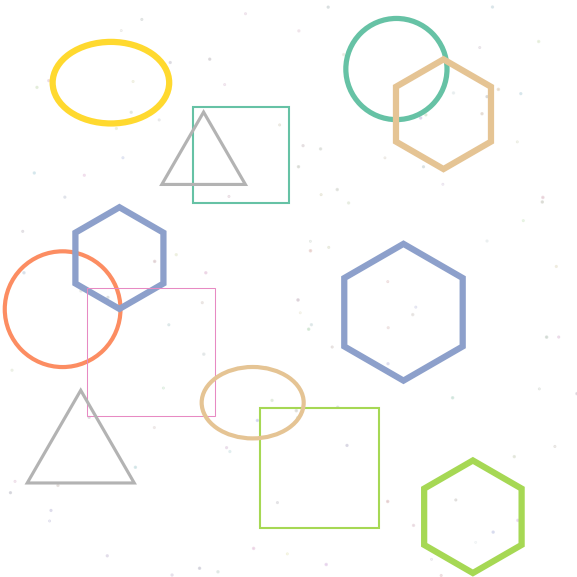[{"shape": "square", "thickness": 1, "radius": 0.42, "center": [0.418, 0.731]}, {"shape": "circle", "thickness": 2.5, "radius": 0.44, "center": [0.686, 0.88]}, {"shape": "circle", "thickness": 2, "radius": 0.5, "center": [0.108, 0.464]}, {"shape": "hexagon", "thickness": 3, "radius": 0.44, "center": [0.207, 0.552]}, {"shape": "hexagon", "thickness": 3, "radius": 0.59, "center": [0.699, 0.458]}, {"shape": "square", "thickness": 0.5, "radius": 0.56, "center": [0.262, 0.39]}, {"shape": "hexagon", "thickness": 3, "radius": 0.49, "center": [0.819, 0.104]}, {"shape": "square", "thickness": 1, "radius": 0.52, "center": [0.553, 0.189]}, {"shape": "oval", "thickness": 3, "radius": 0.5, "center": [0.192, 0.856]}, {"shape": "oval", "thickness": 2, "radius": 0.44, "center": [0.438, 0.302]}, {"shape": "hexagon", "thickness": 3, "radius": 0.47, "center": [0.768, 0.801]}, {"shape": "triangle", "thickness": 1.5, "radius": 0.42, "center": [0.353, 0.722]}, {"shape": "triangle", "thickness": 1.5, "radius": 0.53, "center": [0.14, 0.216]}]